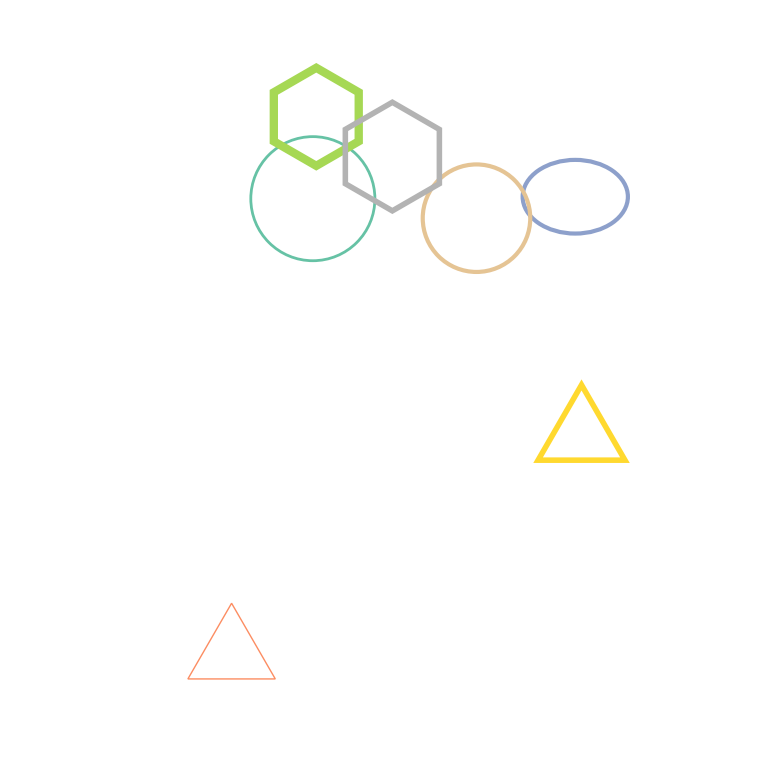[{"shape": "circle", "thickness": 1, "radius": 0.4, "center": [0.406, 0.742]}, {"shape": "triangle", "thickness": 0.5, "radius": 0.33, "center": [0.301, 0.151]}, {"shape": "oval", "thickness": 1.5, "radius": 0.34, "center": [0.747, 0.745]}, {"shape": "hexagon", "thickness": 3, "radius": 0.32, "center": [0.411, 0.848]}, {"shape": "triangle", "thickness": 2, "radius": 0.33, "center": [0.755, 0.435]}, {"shape": "circle", "thickness": 1.5, "radius": 0.35, "center": [0.619, 0.717]}, {"shape": "hexagon", "thickness": 2, "radius": 0.35, "center": [0.51, 0.797]}]